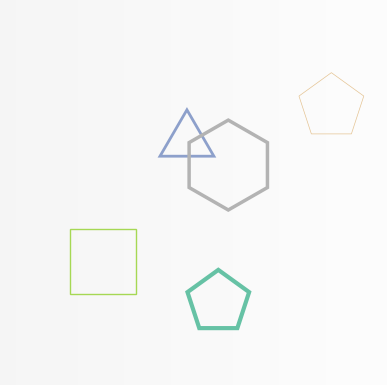[{"shape": "pentagon", "thickness": 3, "radius": 0.42, "center": [0.563, 0.215]}, {"shape": "triangle", "thickness": 2, "radius": 0.4, "center": [0.482, 0.634]}, {"shape": "square", "thickness": 1, "radius": 0.42, "center": [0.266, 0.322]}, {"shape": "pentagon", "thickness": 0.5, "radius": 0.44, "center": [0.855, 0.723]}, {"shape": "hexagon", "thickness": 2.5, "radius": 0.58, "center": [0.589, 0.571]}]